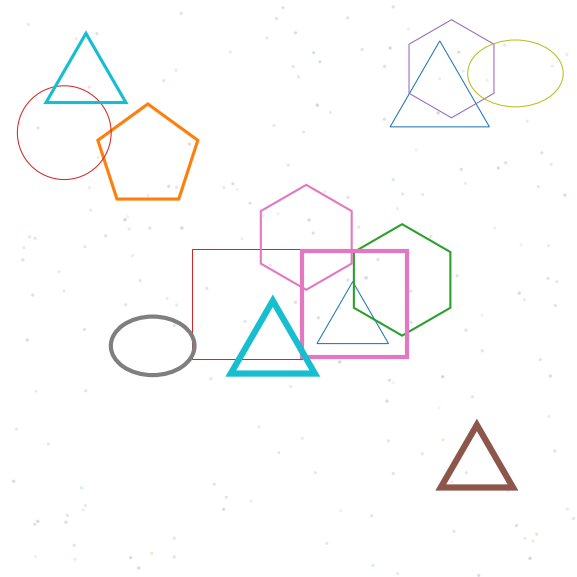[{"shape": "triangle", "thickness": 0.5, "radius": 0.36, "center": [0.611, 0.44]}, {"shape": "triangle", "thickness": 0.5, "radius": 0.5, "center": [0.762, 0.829]}, {"shape": "pentagon", "thickness": 1.5, "radius": 0.45, "center": [0.256, 0.728]}, {"shape": "hexagon", "thickness": 1, "radius": 0.48, "center": [0.696, 0.514]}, {"shape": "square", "thickness": 0.5, "radius": 0.47, "center": [0.428, 0.472]}, {"shape": "circle", "thickness": 0.5, "radius": 0.41, "center": [0.111, 0.769]}, {"shape": "hexagon", "thickness": 0.5, "radius": 0.42, "center": [0.782, 0.88]}, {"shape": "triangle", "thickness": 3, "radius": 0.36, "center": [0.826, 0.191]}, {"shape": "hexagon", "thickness": 1, "radius": 0.45, "center": [0.53, 0.588]}, {"shape": "square", "thickness": 2, "radius": 0.46, "center": [0.614, 0.473]}, {"shape": "oval", "thickness": 2, "radius": 0.36, "center": [0.264, 0.4]}, {"shape": "oval", "thickness": 0.5, "radius": 0.41, "center": [0.893, 0.872]}, {"shape": "triangle", "thickness": 3, "radius": 0.42, "center": [0.472, 0.394]}, {"shape": "triangle", "thickness": 1.5, "radius": 0.4, "center": [0.149, 0.862]}]